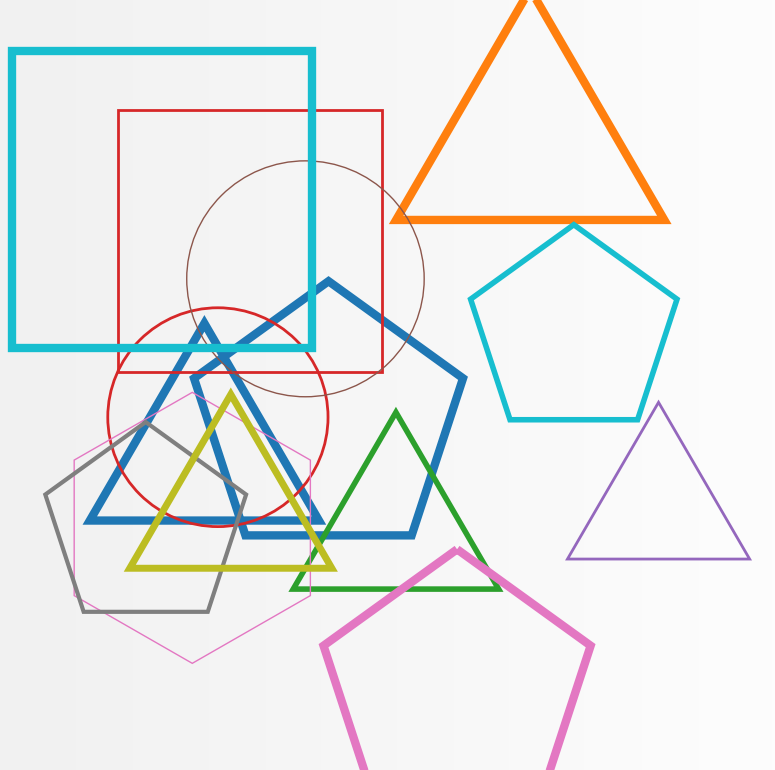[{"shape": "pentagon", "thickness": 3, "radius": 0.91, "center": [0.424, 0.452]}, {"shape": "triangle", "thickness": 3, "radius": 0.85, "center": [0.264, 0.409]}, {"shape": "triangle", "thickness": 3, "radius": 1.0, "center": [0.684, 0.814]}, {"shape": "triangle", "thickness": 2, "radius": 0.77, "center": [0.511, 0.311]}, {"shape": "square", "thickness": 1, "radius": 0.85, "center": [0.322, 0.687]}, {"shape": "circle", "thickness": 1, "radius": 0.71, "center": [0.281, 0.458]}, {"shape": "triangle", "thickness": 1, "radius": 0.68, "center": [0.85, 0.342]}, {"shape": "circle", "thickness": 0.5, "radius": 0.77, "center": [0.394, 0.638]}, {"shape": "pentagon", "thickness": 3, "radius": 0.91, "center": [0.59, 0.105]}, {"shape": "hexagon", "thickness": 0.5, "radius": 0.88, "center": [0.248, 0.314]}, {"shape": "pentagon", "thickness": 1.5, "radius": 0.68, "center": [0.188, 0.316]}, {"shape": "triangle", "thickness": 2.5, "radius": 0.75, "center": [0.298, 0.337]}, {"shape": "square", "thickness": 3, "radius": 0.97, "center": [0.209, 0.741]}, {"shape": "pentagon", "thickness": 2, "radius": 0.7, "center": [0.74, 0.568]}]